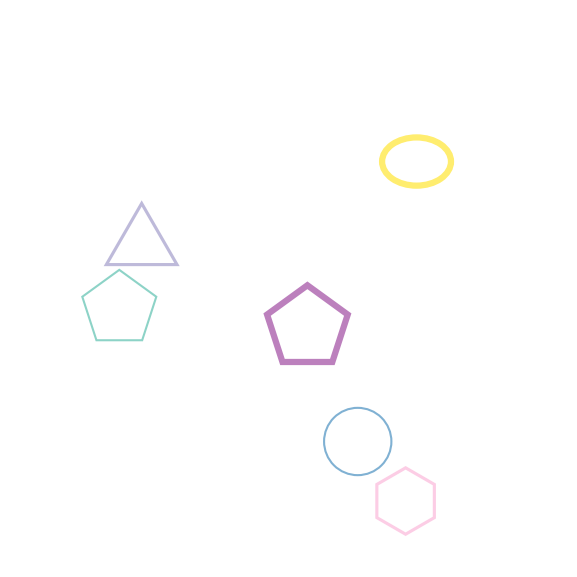[{"shape": "pentagon", "thickness": 1, "radius": 0.34, "center": [0.207, 0.464]}, {"shape": "triangle", "thickness": 1.5, "radius": 0.35, "center": [0.245, 0.576]}, {"shape": "circle", "thickness": 1, "radius": 0.29, "center": [0.619, 0.235]}, {"shape": "hexagon", "thickness": 1.5, "radius": 0.29, "center": [0.702, 0.132]}, {"shape": "pentagon", "thickness": 3, "radius": 0.37, "center": [0.532, 0.432]}, {"shape": "oval", "thickness": 3, "radius": 0.3, "center": [0.721, 0.719]}]